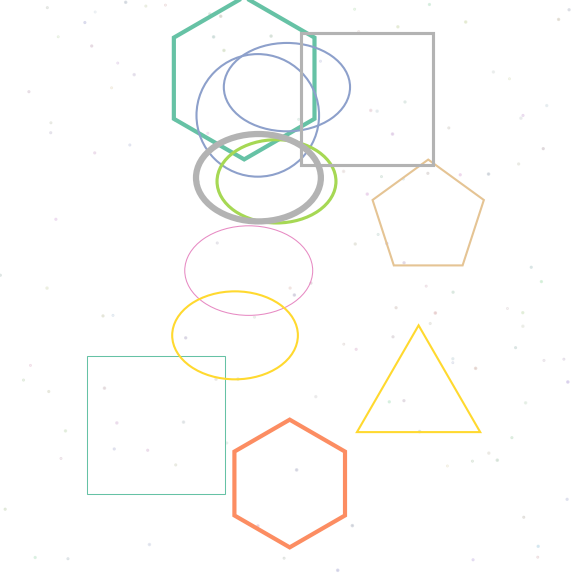[{"shape": "hexagon", "thickness": 2, "radius": 0.7, "center": [0.423, 0.864]}, {"shape": "square", "thickness": 0.5, "radius": 0.6, "center": [0.27, 0.263]}, {"shape": "hexagon", "thickness": 2, "radius": 0.55, "center": [0.502, 0.162]}, {"shape": "circle", "thickness": 1, "radius": 0.53, "center": [0.446, 0.799]}, {"shape": "oval", "thickness": 1, "radius": 0.55, "center": [0.497, 0.848]}, {"shape": "oval", "thickness": 0.5, "radius": 0.55, "center": [0.431, 0.531]}, {"shape": "oval", "thickness": 1.5, "radius": 0.51, "center": [0.479, 0.685]}, {"shape": "oval", "thickness": 1, "radius": 0.54, "center": [0.407, 0.418]}, {"shape": "triangle", "thickness": 1, "radius": 0.62, "center": [0.725, 0.313]}, {"shape": "pentagon", "thickness": 1, "radius": 0.51, "center": [0.741, 0.622]}, {"shape": "oval", "thickness": 3, "radius": 0.54, "center": [0.448, 0.691]}, {"shape": "square", "thickness": 1.5, "radius": 0.57, "center": [0.635, 0.827]}]